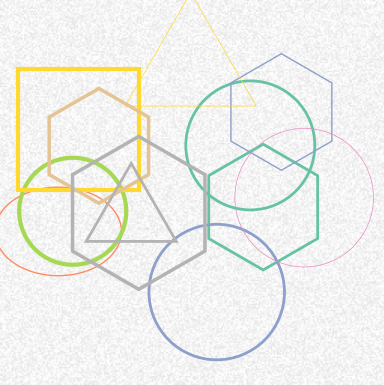[{"shape": "hexagon", "thickness": 2, "radius": 0.82, "center": [0.684, 0.462]}, {"shape": "circle", "thickness": 2, "radius": 0.84, "center": [0.65, 0.622]}, {"shape": "oval", "thickness": 1, "radius": 0.82, "center": [0.151, 0.399]}, {"shape": "hexagon", "thickness": 1, "radius": 0.76, "center": [0.731, 0.709]}, {"shape": "circle", "thickness": 2, "radius": 0.88, "center": [0.563, 0.241]}, {"shape": "circle", "thickness": 0.5, "radius": 0.9, "center": [0.79, 0.487]}, {"shape": "circle", "thickness": 3, "radius": 0.7, "center": [0.189, 0.451]}, {"shape": "triangle", "thickness": 0.5, "radius": 0.98, "center": [0.495, 0.823]}, {"shape": "square", "thickness": 3, "radius": 0.79, "center": [0.204, 0.664]}, {"shape": "hexagon", "thickness": 2.5, "radius": 0.75, "center": [0.257, 0.621]}, {"shape": "hexagon", "thickness": 2.5, "radius": 0.99, "center": [0.36, 0.447]}, {"shape": "triangle", "thickness": 2, "radius": 0.68, "center": [0.341, 0.44]}]